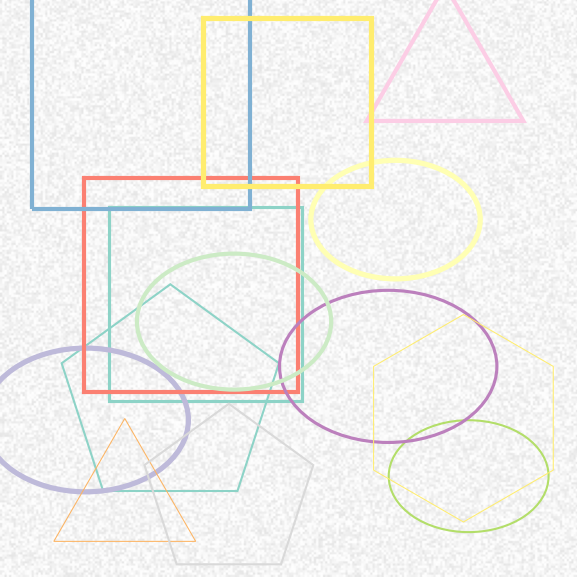[{"shape": "square", "thickness": 1.5, "radius": 0.84, "center": [0.356, 0.473]}, {"shape": "pentagon", "thickness": 1, "radius": 0.99, "center": [0.295, 0.309]}, {"shape": "oval", "thickness": 2.5, "radius": 0.73, "center": [0.685, 0.619]}, {"shape": "oval", "thickness": 2.5, "radius": 0.89, "center": [0.148, 0.272]}, {"shape": "square", "thickness": 2, "radius": 0.93, "center": [0.33, 0.505]}, {"shape": "square", "thickness": 2, "radius": 0.94, "center": [0.245, 0.826]}, {"shape": "triangle", "thickness": 0.5, "radius": 0.71, "center": [0.216, 0.133]}, {"shape": "oval", "thickness": 1, "radius": 0.69, "center": [0.812, 0.175]}, {"shape": "triangle", "thickness": 2, "radius": 0.78, "center": [0.771, 0.868]}, {"shape": "pentagon", "thickness": 1, "radius": 0.77, "center": [0.396, 0.146]}, {"shape": "oval", "thickness": 1.5, "radius": 0.94, "center": [0.672, 0.365]}, {"shape": "oval", "thickness": 2, "radius": 0.84, "center": [0.405, 0.442]}, {"shape": "hexagon", "thickness": 0.5, "radius": 0.9, "center": [0.802, 0.275]}, {"shape": "square", "thickness": 2.5, "radius": 0.73, "center": [0.497, 0.823]}]